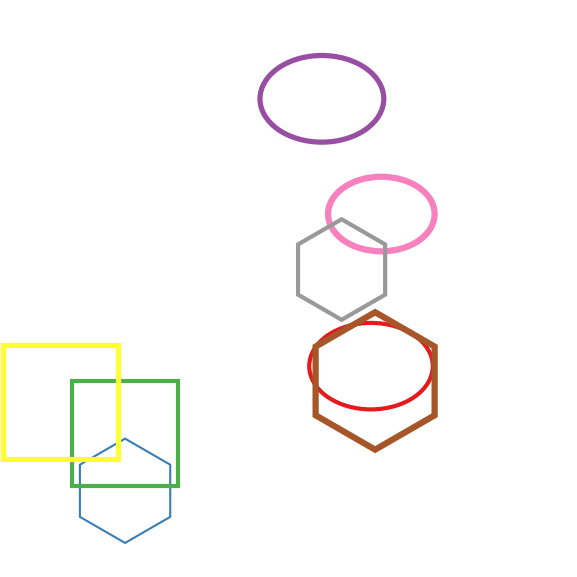[{"shape": "oval", "thickness": 2, "radius": 0.53, "center": [0.642, 0.365]}, {"shape": "hexagon", "thickness": 1, "radius": 0.45, "center": [0.217, 0.149]}, {"shape": "square", "thickness": 2, "radius": 0.46, "center": [0.216, 0.249]}, {"shape": "oval", "thickness": 2.5, "radius": 0.54, "center": [0.557, 0.828]}, {"shape": "square", "thickness": 2.5, "radius": 0.49, "center": [0.105, 0.302]}, {"shape": "hexagon", "thickness": 3, "radius": 0.59, "center": [0.65, 0.339]}, {"shape": "oval", "thickness": 3, "radius": 0.46, "center": [0.66, 0.629]}, {"shape": "hexagon", "thickness": 2, "radius": 0.44, "center": [0.592, 0.532]}]